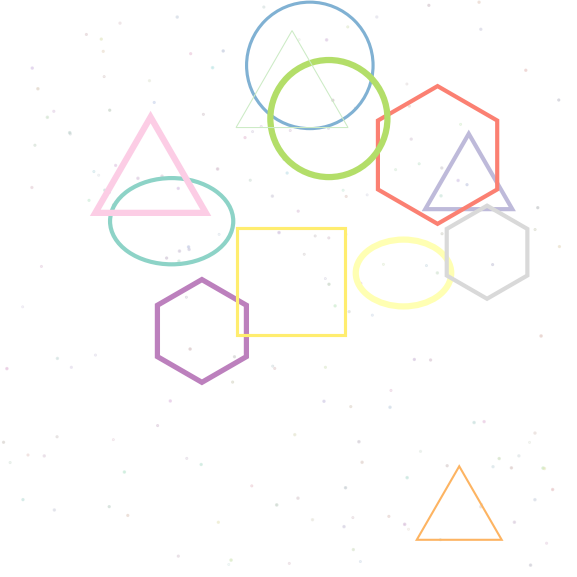[{"shape": "oval", "thickness": 2, "radius": 0.53, "center": [0.297, 0.616]}, {"shape": "oval", "thickness": 3, "radius": 0.41, "center": [0.699, 0.526]}, {"shape": "triangle", "thickness": 2, "radius": 0.44, "center": [0.812, 0.68]}, {"shape": "hexagon", "thickness": 2, "radius": 0.6, "center": [0.758, 0.731]}, {"shape": "circle", "thickness": 1.5, "radius": 0.55, "center": [0.536, 0.886]}, {"shape": "triangle", "thickness": 1, "radius": 0.42, "center": [0.795, 0.107]}, {"shape": "circle", "thickness": 3, "radius": 0.51, "center": [0.57, 0.794]}, {"shape": "triangle", "thickness": 3, "radius": 0.55, "center": [0.261, 0.686]}, {"shape": "hexagon", "thickness": 2, "radius": 0.4, "center": [0.843, 0.562]}, {"shape": "hexagon", "thickness": 2.5, "radius": 0.44, "center": [0.35, 0.426]}, {"shape": "triangle", "thickness": 0.5, "radius": 0.56, "center": [0.506, 0.834]}, {"shape": "square", "thickness": 1.5, "radius": 0.47, "center": [0.505, 0.512]}]